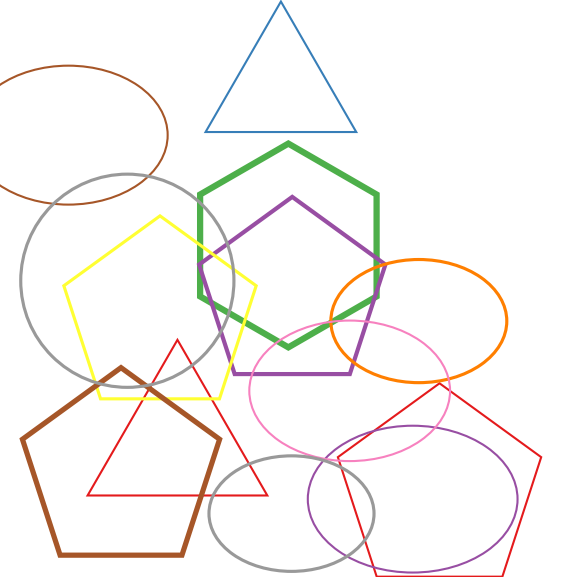[{"shape": "triangle", "thickness": 1, "radius": 0.9, "center": [0.307, 0.231]}, {"shape": "pentagon", "thickness": 1, "radius": 0.93, "center": [0.761, 0.15]}, {"shape": "triangle", "thickness": 1, "radius": 0.75, "center": [0.486, 0.846]}, {"shape": "hexagon", "thickness": 3, "radius": 0.88, "center": [0.499, 0.574]}, {"shape": "pentagon", "thickness": 2, "radius": 0.85, "center": [0.506, 0.489]}, {"shape": "oval", "thickness": 1, "radius": 0.91, "center": [0.715, 0.135]}, {"shape": "oval", "thickness": 1.5, "radius": 0.76, "center": [0.725, 0.443]}, {"shape": "pentagon", "thickness": 1.5, "radius": 0.88, "center": [0.277, 0.45]}, {"shape": "oval", "thickness": 1, "radius": 0.86, "center": [0.118, 0.765]}, {"shape": "pentagon", "thickness": 2.5, "radius": 0.9, "center": [0.21, 0.183]}, {"shape": "oval", "thickness": 1, "radius": 0.87, "center": [0.606, 0.322]}, {"shape": "circle", "thickness": 1.5, "radius": 0.92, "center": [0.22, 0.513]}, {"shape": "oval", "thickness": 1.5, "radius": 0.71, "center": [0.505, 0.11]}]